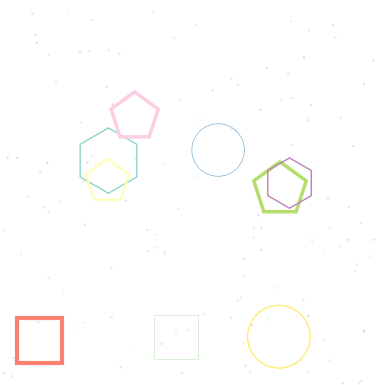[{"shape": "hexagon", "thickness": 1, "radius": 0.42, "center": [0.282, 0.583]}, {"shape": "pentagon", "thickness": 1.5, "radius": 0.29, "center": [0.278, 0.529]}, {"shape": "square", "thickness": 3, "radius": 0.29, "center": [0.103, 0.115]}, {"shape": "circle", "thickness": 0.5, "radius": 0.34, "center": [0.567, 0.61]}, {"shape": "pentagon", "thickness": 2.5, "radius": 0.36, "center": [0.727, 0.508]}, {"shape": "pentagon", "thickness": 2.5, "radius": 0.32, "center": [0.35, 0.697]}, {"shape": "hexagon", "thickness": 1, "radius": 0.33, "center": [0.752, 0.524]}, {"shape": "square", "thickness": 0.5, "radius": 0.29, "center": [0.457, 0.124]}, {"shape": "circle", "thickness": 1, "radius": 0.41, "center": [0.724, 0.125]}]